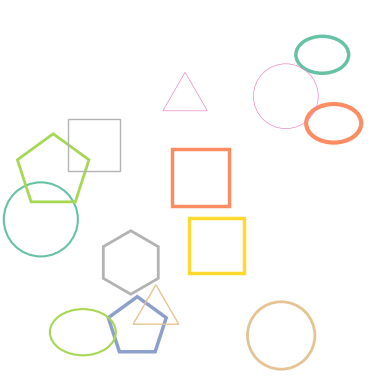[{"shape": "oval", "thickness": 2.5, "radius": 0.34, "center": [0.837, 0.858]}, {"shape": "circle", "thickness": 1.5, "radius": 0.48, "center": [0.106, 0.43]}, {"shape": "oval", "thickness": 3, "radius": 0.36, "center": [0.867, 0.68]}, {"shape": "square", "thickness": 2.5, "radius": 0.37, "center": [0.521, 0.539]}, {"shape": "pentagon", "thickness": 2.5, "radius": 0.4, "center": [0.357, 0.15]}, {"shape": "circle", "thickness": 0.5, "radius": 0.42, "center": [0.742, 0.75]}, {"shape": "triangle", "thickness": 0.5, "radius": 0.33, "center": [0.481, 0.746]}, {"shape": "oval", "thickness": 1.5, "radius": 0.43, "center": [0.215, 0.137]}, {"shape": "pentagon", "thickness": 2, "radius": 0.49, "center": [0.138, 0.555]}, {"shape": "square", "thickness": 2.5, "radius": 0.36, "center": [0.562, 0.362]}, {"shape": "triangle", "thickness": 1, "radius": 0.34, "center": [0.405, 0.192]}, {"shape": "circle", "thickness": 2, "radius": 0.44, "center": [0.73, 0.129]}, {"shape": "hexagon", "thickness": 2, "radius": 0.41, "center": [0.34, 0.318]}, {"shape": "square", "thickness": 1, "radius": 0.34, "center": [0.243, 0.623]}]